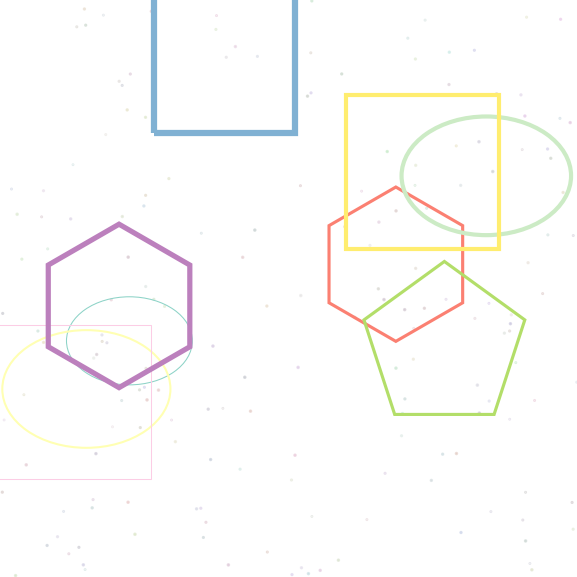[{"shape": "oval", "thickness": 0.5, "radius": 0.54, "center": [0.224, 0.409]}, {"shape": "oval", "thickness": 1, "radius": 0.73, "center": [0.15, 0.326]}, {"shape": "hexagon", "thickness": 1.5, "radius": 0.67, "center": [0.685, 0.542]}, {"shape": "square", "thickness": 3, "radius": 0.61, "center": [0.389, 0.892]}, {"shape": "pentagon", "thickness": 1.5, "radius": 0.73, "center": [0.769, 0.4]}, {"shape": "square", "thickness": 0.5, "radius": 0.67, "center": [0.129, 0.303]}, {"shape": "hexagon", "thickness": 2.5, "radius": 0.71, "center": [0.206, 0.469]}, {"shape": "oval", "thickness": 2, "radius": 0.73, "center": [0.842, 0.695]}, {"shape": "square", "thickness": 2, "radius": 0.66, "center": [0.731, 0.702]}]